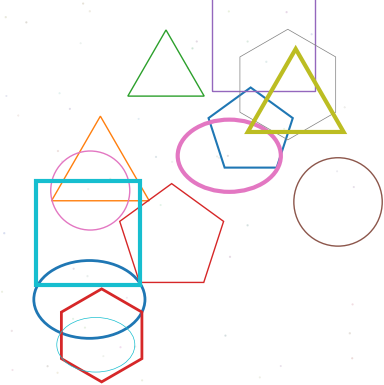[{"shape": "oval", "thickness": 2, "radius": 0.72, "center": [0.232, 0.222]}, {"shape": "pentagon", "thickness": 1.5, "radius": 0.58, "center": [0.651, 0.658]}, {"shape": "triangle", "thickness": 1, "radius": 0.73, "center": [0.261, 0.552]}, {"shape": "triangle", "thickness": 1, "radius": 0.57, "center": [0.431, 0.808]}, {"shape": "pentagon", "thickness": 1, "radius": 0.71, "center": [0.446, 0.381]}, {"shape": "hexagon", "thickness": 2, "radius": 0.6, "center": [0.264, 0.129]}, {"shape": "square", "thickness": 1, "radius": 0.66, "center": [0.684, 0.897]}, {"shape": "circle", "thickness": 1, "radius": 0.57, "center": [0.878, 0.475]}, {"shape": "oval", "thickness": 3, "radius": 0.67, "center": [0.595, 0.595]}, {"shape": "circle", "thickness": 1, "radius": 0.51, "center": [0.234, 0.505]}, {"shape": "hexagon", "thickness": 0.5, "radius": 0.72, "center": [0.748, 0.78]}, {"shape": "triangle", "thickness": 3, "radius": 0.72, "center": [0.768, 0.729]}, {"shape": "oval", "thickness": 0.5, "radius": 0.51, "center": [0.249, 0.105]}, {"shape": "square", "thickness": 3, "radius": 0.68, "center": [0.23, 0.394]}]